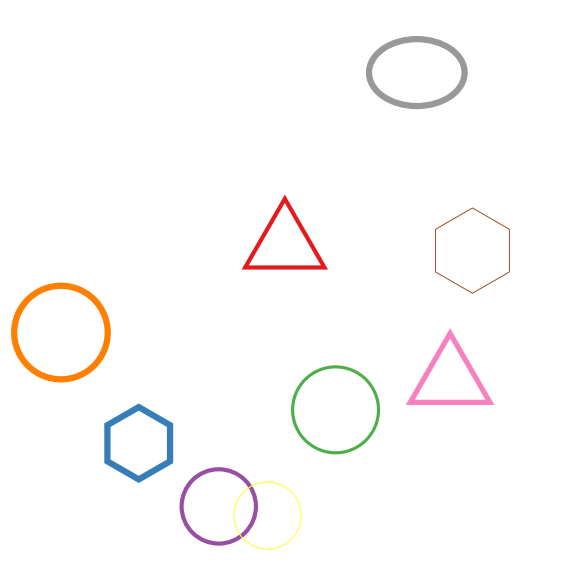[{"shape": "triangle", "thickness": 2, "radius": 0.4, "center": [0.493, 0.576]}, {"shape": "hexagon", "thickness": 3, "radius": 0.31, "center": [0.24, 0.232]}, {"shape": "circle", "thickness": 1.5, "radius": 0.37, "center": [0.581, 0.289]}, {"shape": "circle", "thickness": 2, "radius": 0.32, "center": [0.379, 0.122]}, {"shape": "circle", "thickness": 3, "radius": 0.4, "center": [0.106, 0.423]}, {"shape": "circle", "thickness": 0.5, "radius": 0.29, "center": [0.463, 0.106]}, {"shape": "hexagon", "thickness": 0.5, "radius": 0.37, "center": [0.818, 0.565]}, {"shape": "triangle", "thickness": 2.5, "radius": 0.4, "center": [0.779, 0.342]}, {"shape": "oval", "thickness": 3, "radius": 0.41, "center": [0.722, 0.873]}]